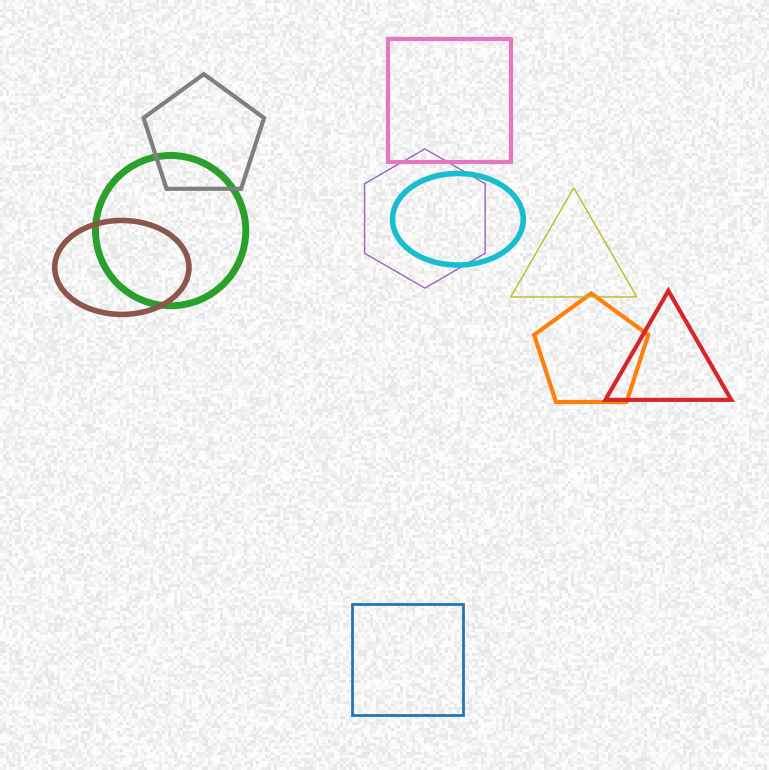[{"shape": "square", "thickness": 1, "radius": 0.36, "center": [0.529, 0.143]}, {"shape": "pentagon", "thickness": 1.5, "radius": 0.39, "center": [0.768, 0.541]}, {"shape": "circle", "thickness": 2.5, "radius": 0.49, "center": [0.222, 0.7]}, {"shape": "triangle", "thickness": 1.5, "radius": 0.47, "center": [0.868, 0.528]}, {"shape": "hexagon", "thickness": 0.5, "radius": 0.45, "center": [0.552, 0.716]}, {"shape": "oval", "thickness": 2, "radius": 0.44, "center": [0.158, 0.653]}, {"shape": "square", "thickness": 1.5, "radius": 0.4, "center": [0.584, 0.869]}, {"shape": "pentagon", "thickness": 1.5, "radius": 0.41, "center": [0.265, 0.821]}, {"shape": "triangle", "thickness": 0.5, "radius": 0.47, "center": [0.745, 0.662]}, {"shape": "oval", "thickness": 2, "radius": 0.42, "center": [0.595, 0.715]}]